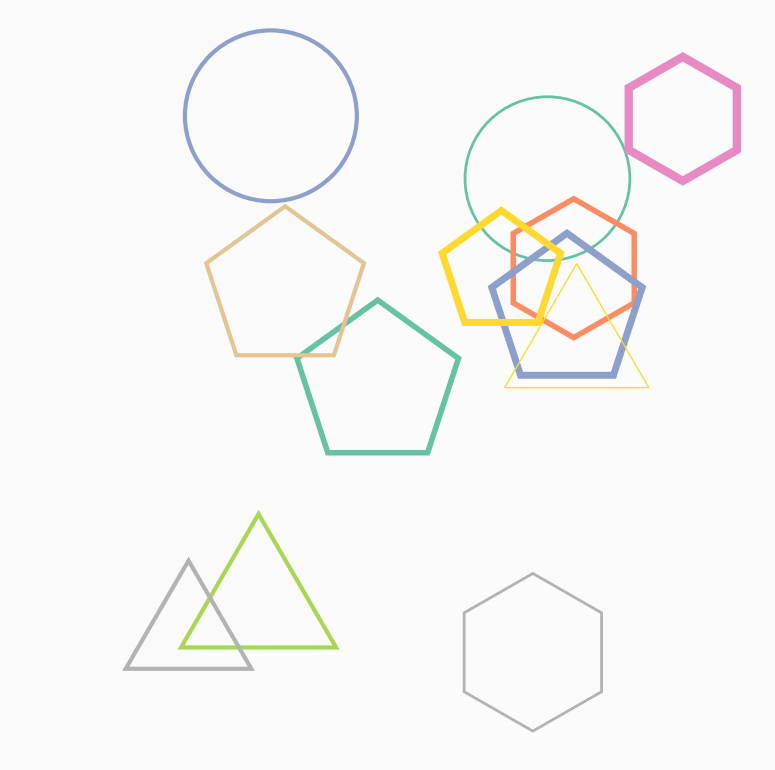[{"shape": "circle", "thickness": 1, "radius": 0.53, "center": [0.706, 0.768]}, {"shape": "pentagon", "thickness": 2, "radius": 0.55, "center": [0.487, 0.501]}, {"shape": "hexagon", "thickness": 2, "radius": 0.45, "center": [0.74, 0.652]}, {"shape": "circle", "thickness": 1.5, "radius": 0.55, "center": [0.35, 0.85]}, {"shape": "pentagon", "thickness": 2.5, "radius": 0.51, "center": [0.732, 0.595]}, {"shape": "hexagon", "thickness": 3, "radius": 0.4, "center": [0.881, 0.846]}, {"shape": "triangle", "thickness": 1.5, "radius": 0.58, "center": [0.334, 0.217]}, {"shape": "pentagon", "thickness": 2.5, "radius": 0.4, "center": [0.647, 0.646]}, {"shape": "triangle", "thickness": 0.5, "radius": 0.54, "center": [0.744, 0.55]}, {"shape": "pentagon", "thickness": 1.5, "radius": 0.53, "center": [0.368, 0.625]}, {"shape": "hexagon", "thickness": 1, "radius": 0.51, "center": [0.688, 0.153]}, {"shape": "triangle", "thickness": 1.5, "radius": 0.47, "center": [0.243, 0.178]}]